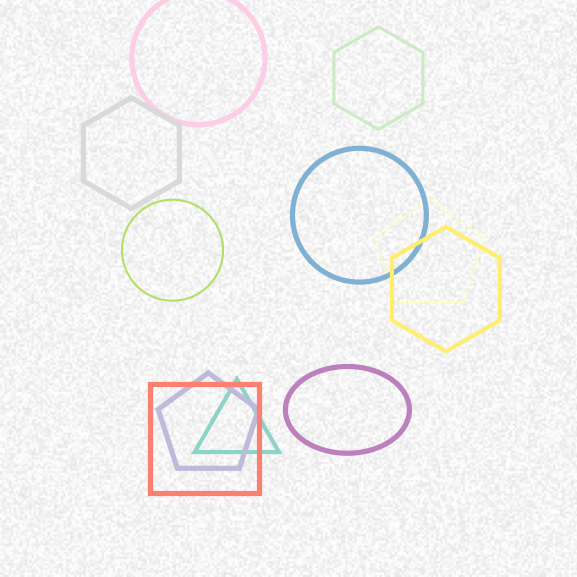[{"shape": "triangle", "thickness": 2, "radius": 0.42, "center": [0.41, 0.258]}, {"shape": "pentagon", "thickness": 0.5, "radius": 0.5, "center": [0.744, 0.556]}, {"shape": "pentagon", "thickness": 2.5, "radius": 0.46, "center": [0.361, 0.262]}, {"shape": "square", "thickness": 2.5, "radius": 0.47, "center": [0.354, 0.241]}, {"shape": "circle", "thickness": 2.5, "radius": 0.58, "center": [0.622, 0.627]}, {"shape": "circle", "thickness": 1, "radius": 0.44, "center": [0.299, 0.566]}, {"shape": "circle", "thickness": 2.5, "radius": 0.58, "center": [0.344, 0.899]}, {"shape": "hexagon", "thickness": 2.5, "radius": 0.48, "center": [0.228, 0.734]}, {"shape": "oval", "thickness": 2.5, "radius": 0.54, "center": [0.602, 0.289]}, {"shape": "hexagon", "thickness": 1.5, "radius": 0.44, "center": [0.655, 0.864]}, {"shape": "hexagon", "thickness": 2, "radius": 0.54, "center": [0.772, 0.498]}]